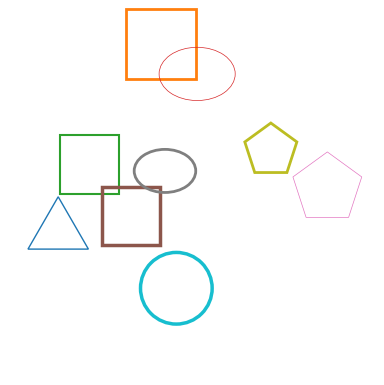[{"shape": "triangle", "thickness": 1, "radius": 0.45, "center": [0.151, 0.398]}, {"shape": "square", "thickness": 2, "radius": 0.46, "center": [0.418, 0.886]}, {"shape": "square", "thickness": 1.5, "radius": 0.38, "center": [0.232, 0.573]}, {"shape": "oval", "thickness": 0.5, "radius": 0.49, "center": [0.512, 0.808]}, {"shape": "square", "thickness": 2.5, "radius": 0.38, "center": [0.341, 0.439]}, {"shape": "pentagon", "thickness": 0.5, "radius": 0.47, "center": [0.85, 0.511]}, {"shape": "oval", "thickness": 2, "radius": 0.4, "center": [0.428, 0.556]}, {"shape": "pentagon", "thickness": 2, "radius": 0.36, "center": [0.703, 0.609]}, {"shape": "circle", "thickness": 2.5, "radius": 0.47, "center": [0.458, 0.251]}]